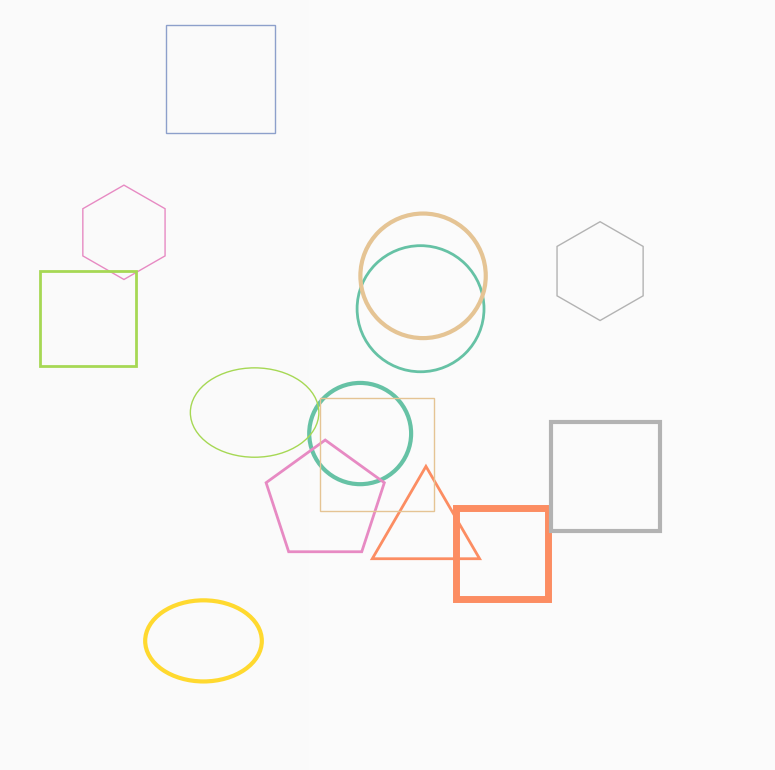[{"shape": "circle", "thickness": 1.5, "radius": 0.33, "center": [0.465, 0.437]}, {"shape": "circle", "thickness": 1, "radius": 0.41, "center": [0.543, 0.599]}, {"shape": "square", "thickness": 2.5, "radius": 0.3, "center": [0.648, 0.281]}, {"shape": "triangle", "thickness": 1, "radius": 0.4, "center": [0.55, 0.314]}, {"shape": "square", "thickness": 0.5, "radius": 0.35, "center": [0.284, 0.897]}, {"shape": "hexagon", "thickness": 0.5, "radius": 0.31, "center": [0.16, 0.698]}, {"shape": "pentagon", "thickness": 1, "radius": 0.4, "center": [0.42, 0.348]}, {"shape": "square", "thickness": 1, "radius": 0.31, "center": [0.114, 0.587]}, {"shape": "oval", "thickness": 0.5, "radius": 0.41, "center": [0.329, 0.464]}, {"shape": "oval", "thickness": 1.5, "radius": 0.38, "center": [0.263, 0.168]}, {"shape": "circle", "thickness": 1.5, "radius": 0.4, "center": [0.546, 0.642]}, {"shape": "square", "thickness": 0.5, "radius": 0.37, "center": [0.486, 0.41]}, {"shape": "hexagon", "thickness": 0.5, "radius": 0.32, "center": [0.774, 0.648]}, {"shape": "square", "thickness": 1.5, "radius": 0.35, "center": [0.782, 0.381]}]